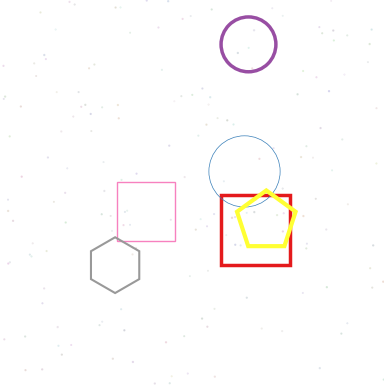[{"shape": "square", "thickness": 2.5, "radius": 0.45, "center": [0.664, 0.403]}, {"shape": "circle", "thickness": 0.5, "radius": 0.46, "center": [0.635, 0.555]}, {"shape": "circle", "thickness": 2.5, "radius": 0.36, "center": [0.645, 0.885]}, {"shape": "pentagon", "thickness": 3, "radius": 0.4, "center": [0.692, 0.425]}, {"shape": "square", "thickness": 1, "radius": 0.38, "center": [0.379, 0.451]}, {"shape": "hexagon", "thickness": 1.5, "radius": 0.36, "center": [0.299, 0.311]}]